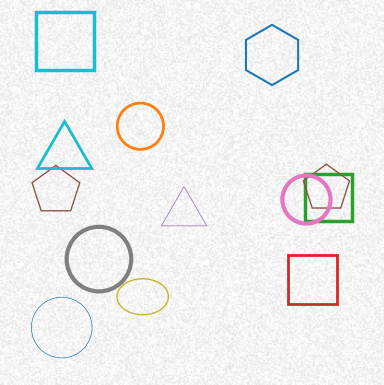[{"shape": "hexagon", "thickness": 1.5, "radius": 0.39, "center": [0.707, 0.857]}, {"shape": "circle", "thickness": 0.5, "radius": 0.39, "center": [0.16, 0.149]}, {"shape": "circle", "thickness": 2, "radius": 0.3, "center": [0.365, 0.672]}, {"shape": "square", "thickness": 2.5, "radius": 0.31, "center": [0.853, 0.487]}, {"shape": "square", "thickness": 2, "radius": 0.32, "center": [0.812, 0.274]}, {"shape": "triangle", "thickness": 0.5, "radius": 0.34, "center": [0.478, 0.447]}, {"shape": "pentagon", "thickness": 1, "radius": 0.33, "center": [0.145, 0.505]}, {"shape": "pentagon", "thickness": 1, "radius": 0.31, "center": [0.848, 0.511]}, {"shape": "circle", "thickness": 3, "radius": 0.31, "center": [0.796, 0.482]}, {"shape": "circle", "thickness": 3, "radius": 0.42, "center": [0.257, 0.327]}, {"shape": "oval", "thickness": 1, "radius": 0.33, "center": [0.371, 0.229]}, {"shape": "square", "thickness": 2.5, "radius": 0.38, "center": [0.168, 0.894]}, {"shape": "triangle", "thickness": 2, "radius": 0.41, "center": [0.168, 0.603]}]